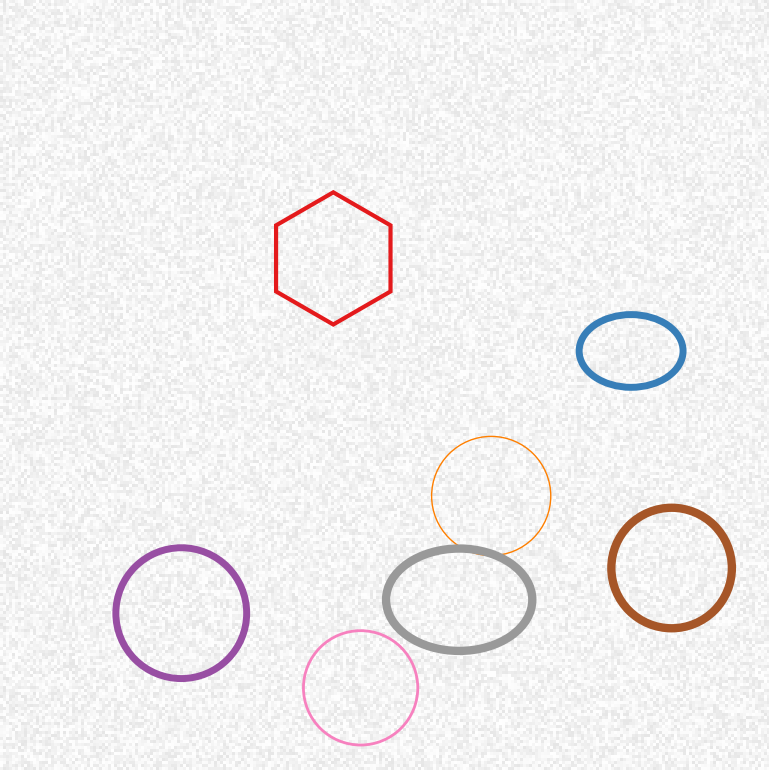[{"shape": "hexagon", "thickness": 1.5, "radius": 0.43, "center": [0.433, 0.664]}, {"shape": "oval", "thickness": 2.5, "radius": 0.34, "center": [0.82, 0.544]}, {"shape": "circle", "thickness": 2.5, "radius": 0.42, "center": [0.235, 0.204]}, {"shape": "circle", "thickness": 0.5, "radius": 0.39, "center": [0.638, 0.356]}, {"shape": "circle", "thickness": 3, "radius": 0.39, "center": [0.872, 0.262]}, {"shape": "circle", "thickness": 1, "radius": 0.37, "center": [0.468, 0.107]}, {"shape": "oval", "thickness": 3, "radius": 0.47, "center": [0.596, 0.221]}]